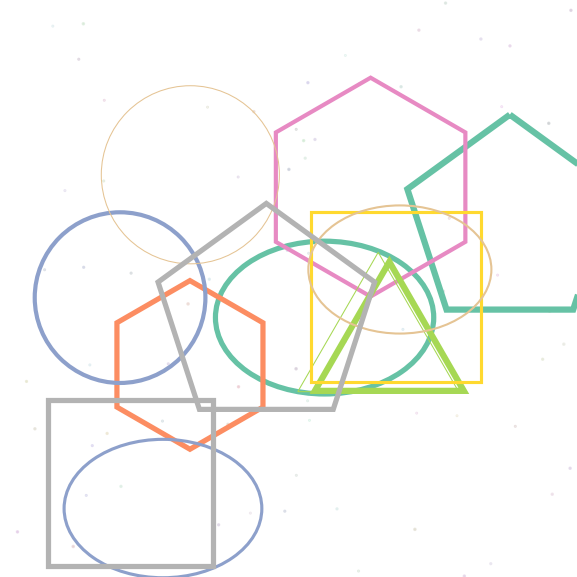[{"shape": "oval", "thickness": 2.5, "radius": 0.94, "center": [0.562, 0.449]}, {"shape": "pentagon", "thickness": 3, "radius": 0.93, "center": [0.883, 0.614]}, {"shape": "hexagon", "thickness": 2.5, "radius": 0.73, "center": [0.329, 0.367]}, {"shape": "oval", "thickness": 1.5, "radius": 0.86, "center": [0.282, 0.119]}, {"shape": "circle", "thickness": 2, "radius": 0.74, "center": [0.208, 0.484]}, {"shape": "hexagon", "thickness": 2, "radius": 0.95, "center": [0.642, 0.675]}, {"shape": "triangle", "thickness": 0.5, "radius": 0.8, "center": [0.655, 0.401]}, {"shape": "triangle", "thickness": 3, "radius": 0.74, "center": [0.674, 0.397]}, {"shape": "square", "thickness": 1.5, "radius": 0.74, "center": [0.686, 0.485]}, {"shape": "oval", "thickness": 1, "radius": 0.79, "center": [0.692, 0.532]}, {"shape": "circle", "thickness": 0.5, "radius": 0.77, "center": [0.33, 0.697]}, {"shape": "pentagon", "thickness": 2.5, "radius": 0.99, "center": [0.461, 0.45]}, {"shape": "square", "thickness": 2.5, "radius": 0.72, "center": [0.226, 0.163]}]